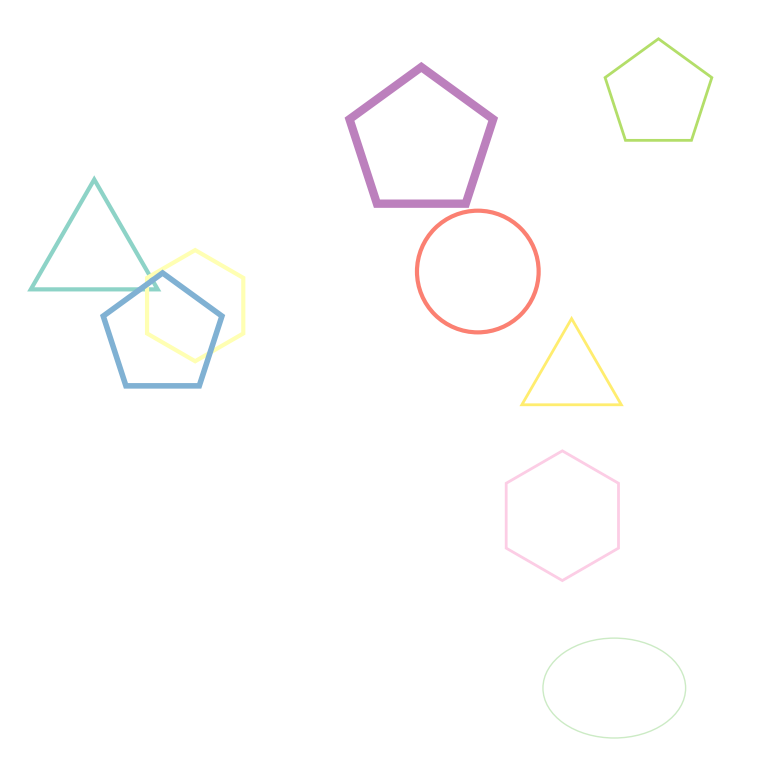[{"shape": "triangle", "thickness": 1.5, "radius": 0.48, "center": [0.122, 0.672]}, {"shape": "hexagon", "thickness": 1.5, "radius": 0.36, "center": [0.253, 0.603]}, {"shape": "circle", "thickness": 1.5, "radius": 0.4, "center": [0.621, 0.647]}, {"shape": "pentagon", "thickness": 2, "radius": 0.41, "center": [0.211, 0.564]}, {"shape": "pentagon", "thickness": 1, "radius": 0.36, "center": [0.855, 0.877]}, {"shape": "hexagon", "thickness": 1, "radius": 0.42, "center": [0.73, 0.33]}, {"shape": "pentagon", "thickness": 3, "radius": 0.49, "center": [0.547, 0.815]}, {"shape": "oval", "thickness": 0.5, "radius": 0.46, "center": [0.798, 0.106]}, {"shape": "triangle", "thickness": 1, "radius": 0.37, "center": [0.742, 0.512]}]